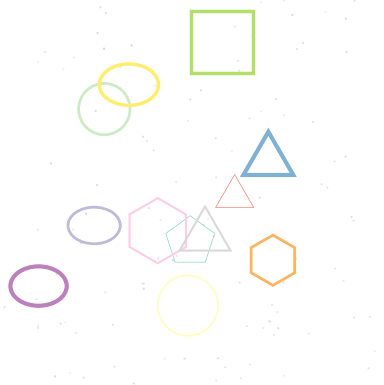[{"shape": "pentagon", "thickness": 0.5, "radius": 0.33, "center": [0.494, 0.373]}, {"shape": "circle", "thickness": 1, "radius": 0.39, "center": [0.488, 0.206]}, {"shape": "oval", "thickness": 2, "radius": 0.34, "center": [0.244, 0.414]}, {"shape": "triangle", "thickness": 0.5, "radius": 0.29, "center": [0.609, 0.489]}, {"shape": "triangle", "thickness": 3, "radius": 0.37, "center": [0.697, 0.583]}, {"shape": "hexagon", "thickness": 2, "radius": 0.33, "center": [0.709, 0.324]}, {"shape": "square", "thickness": 2.5, "radius": 0.4, "center": [0.577, 0.89]}, {"shape": "hexagon", "thickness": 1.5, "radius": 0.42, "center": [0.41, 0.401]}, {"shape": "triangle", "thickness": 1.5, "radius": 0.38, "center": [0.533, 0.387]}, {"shape": "oval", "thickness": 3, "radius": 0.37, "center": [0.1, 0.257]}, {"shape": "circle", "thickness": 2, "radius": 0.33, "center": [0.271, 0.717]}, {"shape": "oval", "thickness": 2.5, "radius": 0.38, "center": [0.335, 0.78]}]